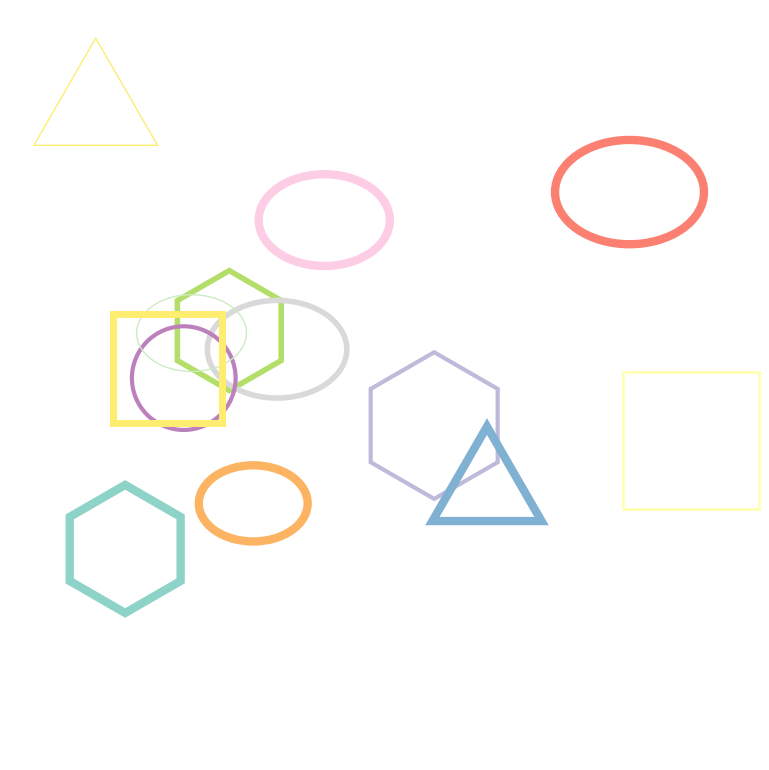[{"shape": "hexagon", "thickness": 3, "radius": 0.42, "center": [0.163, 0.287]}, {"shape": "square", "thickness": 1, "radius": 0.44, "center": [0.897, 0.428]}, {"shape": "hexagon", "thickness": 1.5, "radius": 0.48, "center": [0.564, 0.447]}, {"shape": "oval", "thickness": 3, "radius": 0.48, "center": [0.818, 0.751]}, {"shape": "triangle", "thickness": 3, "radius": 0.41, "center": [0.632, 0.364]}, {"shape": "oval", "thickness": 3, "radius": 0.35, "center": [0.329, 0.346]}, {"shape": "hexagon", "thickness": 2, "radius": 0.39, "center": [0.298, 0.571]}, {"shape": "oval", "thickness": 3, "radius": 0.43, "center": [0.421, 0.714]}, {"shape": "oval", "thickness": 2, "radius": 0.45, "center": [0.36, 0.546]}, {"shape": "circle", "thickness": 1.5, "radius": 0.34, "center": [0.239, 0.509]}, {"shape": "oval", "thickness": 0.5, "radius": 0.36, "center": [0.249, 0.567]}, {"shape": "triangle", "thickness": 0.5, "radius": 0.46, "center": [0.124, 0.858]}, {"shape": "square", "thickness": 2.5, "radius": 0.35, "center": [0.218, 0.522]}]